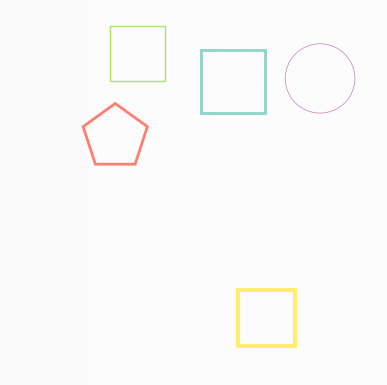[{"shape": "square", "thickness": 2, "radius": 0.41, "center": [0.6, 0.789]}, {"shape": "pentagon", "thickness": 2, "radius": 0.44, "center": [0.297, 0.644]}, {"shape": "square", "thickness": 1, "radius": 0.36, "center": [0.354, 0.862]}, {"shape": "circle", "thickness": 0.5, "radius": 0.45, "center": [0.826, 0.796]}, {"shape": "square", "thickness": 3, "radius": 0.37, "center": [0.687, 0.174]}]